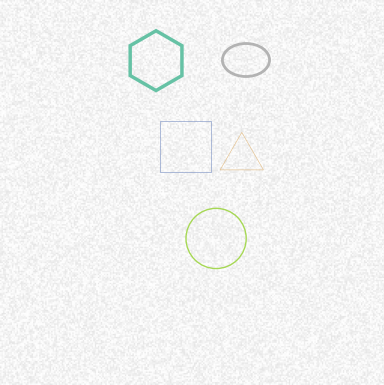[{"shape": "hexagon", "thickness": 2.5, "radius": 0.39, "center": [0.405, 0.843]}, {"shape": "square", "thickness": 0.5, "radius": 0.33, "center": [0.482, 0.62]}, {"shape": "circle", "thickness": 1, "radius": 0.39, "center": [0.561, 0.381]}, {"shape": "triangle", "thickness": 0.5, "radius": 0.32, "center": [0.628, 0.591]}, {"shape": "oval", "thickness": 2, "radius": 0.31, "center": [0.639, 0.844]}]